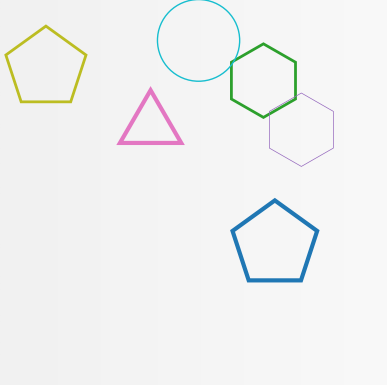[{"shape": "pentagon", "thickness": 3, "radius": 0.57, "center": [0.709, 0.365]}, {"shape": "hexagon", "thickness": 2, "radius": 0.48, "center": [0.68, 0.791]}, {"shape": "hexagon", "thickness": 0.5, "radius": 0.48, "center": [0.778, 0.663]}, {"shape": "triangle", "thickness": 3, "radius": 0.46, "center": [0.389, 0.674]}, {"shape": "pentagon", "thickness": 2, "radius": 0.54, "center": [0.119, 0.823]}, {"shape": "circle", "thickness": 1, "radius": 0.53, "center": [0.512, 0.895]}]